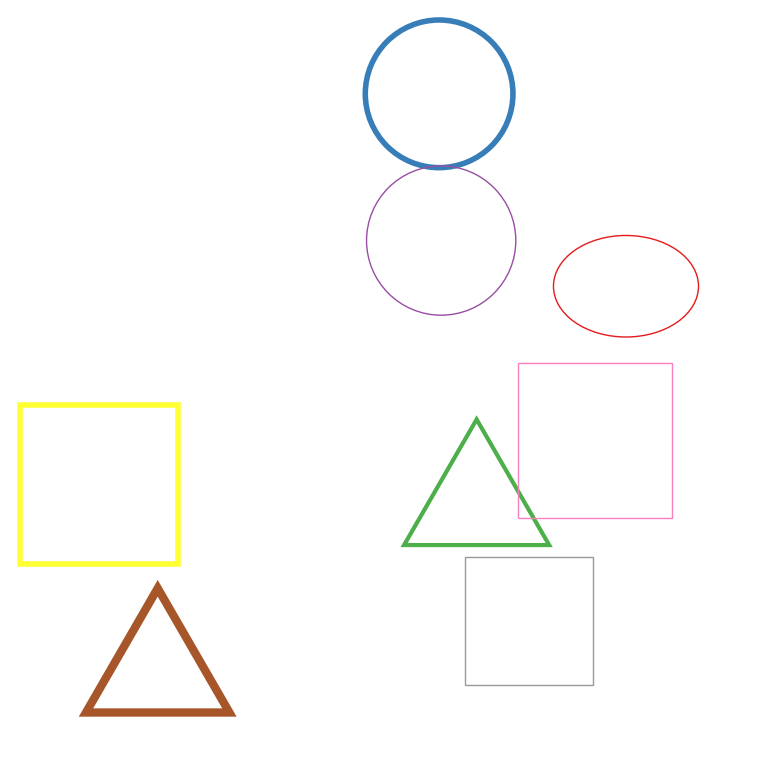[{"shape": "oval", "thickness": 0.5, "radius": 0.47, "center": [0.813, 0.628]}, {"shape": "circle", "thickness": 2, "radius": 0.48, "center": [0.57, 0.878]}, {"shape": "triangle", "thickness": 1.5, "radius": 0.54, "center": [0.619, 0.347]}, {"shape": "circle", "thickness": 0.5, "radius": 0.48, "center": [0.573, 0.688]}, {"shape": "square", "thickness": 2, "radius": 0.51, "center": [0.128, 0.37]}, {"shape": "triangle", "thickness": 3, "radius": 0.54, "center": [0.205, 0.128]}, {"shape": "square", "thickness": 0.5, "radius": 0.5, "center": [0.773, 0.428]}, {"shape": "square", "thickness": 0.5, "radius": 0.42, "center": [0.687, 0.194]}]